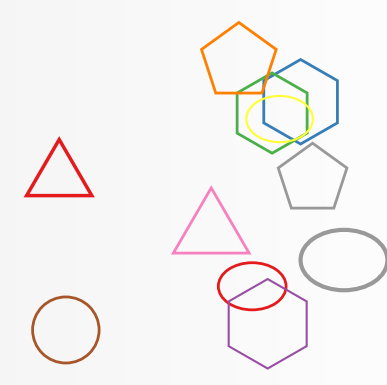[{"shape": "triangle", "thickness": 2.5, "radius": 0.49, "center": [0.153, 0.541]}, {"shape": "oval", "thickness": 2, "radius": 0.44, "center": [0.651, 0.256]}, {"shape": "hexagon", "thickness": 2, "radius": 0.55, "center": [0.776, 0.736]}, {"shape": "hexagon", "thickness": 2, "radius": 0.52, "center": [0.702, 0.706]}, {"shape": "hexagon", "thickness": 1.5, "radius": 0.58, "center": [0.691, 0.159]}, {"shape": "pentagon", "thickness": 2, "radius": 0.51, "center": [0.616, 0.84]}, {"shape": "oval", "thickness": 1.5, "radius": 0.43, "center": [0.722, 0.691]}, {"shape": "circle", "thickness": 2, "radius": 0.43, "center": [0.17, 0.143]}, {"shape": "triangle", "thickness": 2, "radius": 0.56, "center": [0.545, 0.399]}, {"shape": "pentagon", "thickness": 2, "radius": 0.47, "center": [0.807, 0.535]}, {"shape": "oval", "thickness": 3, "radius": 0.56, "center": [0.888, 0.325]}]